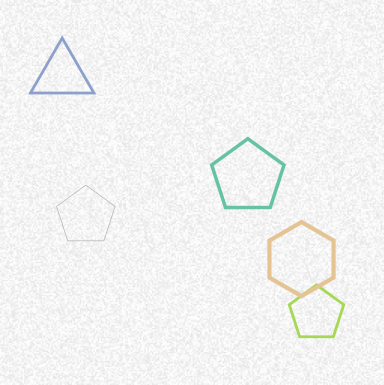[{"shape": "pentagon", "thickness": 2.5, "radius": 0.49, "center": [0.644, 0.541]}, {"shape": "triangle", "thickness": 2, "radius": 0.48, "center": [0.162, 0.806]}, {"shape": "pentagon", "thickness": 2, "radius": 0.37, "center": [0.822, 0.186]}, {"shape": "hexagon", "thickness": 3, "radius": 0.48, "center": [0.783, 0.327]}, {"shape": "pentagon", "thickness": 0.5, "radius": 0.4, "center": [0.223, 0.439]}]